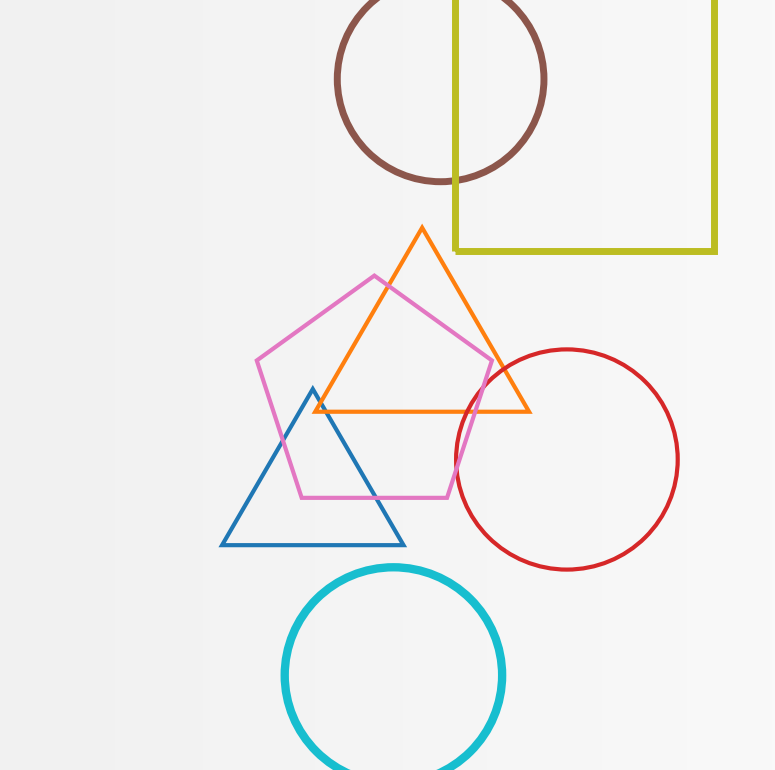[{"shape": "triangle", "thickness": 1.5, "radius": 0.68, "center": [0.404, 0.36]}, {"shape": "triangle", "thickness": 1.5, "radius": 0.8, "center": [0.545, 0.545]}, {"shape": "circle", "thickness": 1.5, "radius": 0.71, "center": [0.731, 0.403]}, {"shape": "circle", "thickness": 2.5, "radius": 0.67, "center": [0.569, 0.897]}, {"shape": "pentagon", "thickness": 1.5, "radius": 0.8, "center": [0.483, 0.483]}, {"shape": "square", "thickness": 2.5, "radius": 0.84, "center": [0.755, 0.841]}, {"shape": "circle", "thickness": 3, "radius": 0.7, "center": [0.508, 0.123]}]